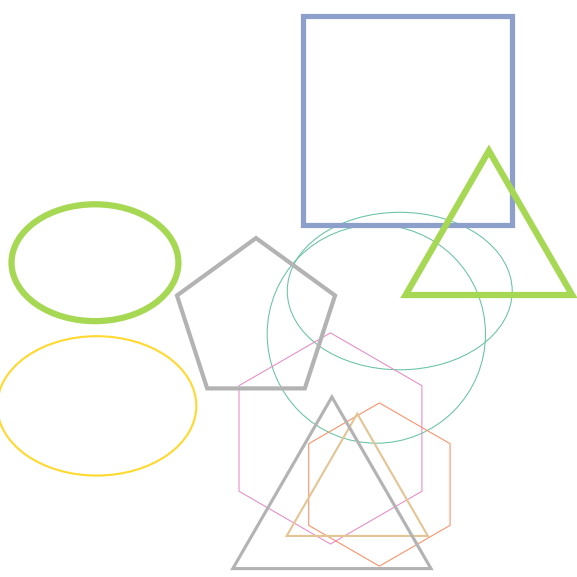[{"shape": "oval", "thickness": 0.5, "radius": 0.97, "center": [0.692, 0.495]}, {"shape": "circle", "thickness": 0.5, "radius": 0.95, "center": [0.652, 0.421]}, {"shape": "hexagon", "thickness": 0.5, "radius": 0.71, "center": [0.657, 0.16]}, {"shape": "square", "thickness": 2.5, "radius": 0.9, "center": [0.706, 0.79]}, {"shape": "hexagon", "thickness": 0.5, "radius": 0.91, "center": [0.572, 0.24]}, {"shape": "triangle", "thickness": 3, "radius": 0.83, "center": [0.847, 0.572]}, {"shape": "oval", "thickness": 3, "radius": 0.72, "center": [0.164, 0.544]}, {"shape": "oval", "thickness": 1, "radius": 0.86, "center": [0.168, 0.296]}, {"shape": "triangle", "thickness": 1, "radius": 0.71, "center": [0.619, 0.142]}, {"shape": "pentagon", "thickness": 2, "radius": 0.72, "center": [0.443, 0.443]}, {"shape": "triangle", "thickness": 1.5, "radius": 0.99, "center": [0.575, 0.114]}]